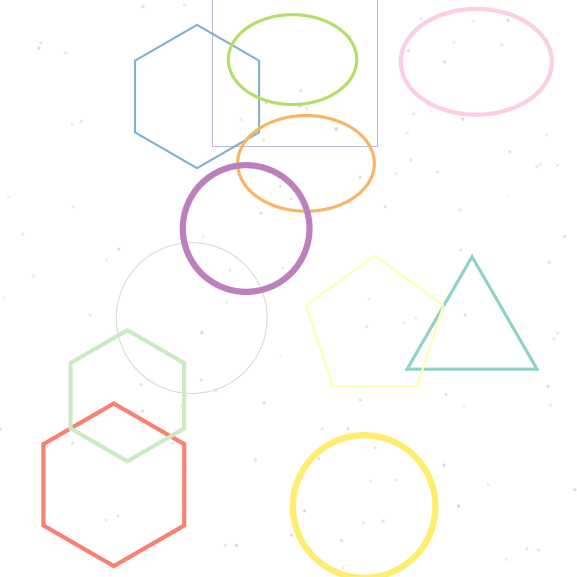[{"shape": "triangle", "thickness": 1.5, "radius": 0.65, "center": [0.817, 0.425]}, {"shape": "pentagon", "thickness": 1, "radius": 0.63, "center": [0.649, 0.432]}, {"shape": "square", "thickness": 0.5, "radius": 0.71, "center": [0.51, 0.89]}, {"shape": "hexagon", "thickness": 2, "radius": 0.7, "center": [0.197, 0.16]}, {"shape": "hexagon", "thickness": 1, "radius": 0.62, "center": [0.341, 0.832]}, {"shape": "oval", "thickness": 1.5, "radius": 0.59, "center": [0.53, 0.716]}, {"shape": "oval", "thickness": 1.5, "radius": 0.56, "center": [0.507, 0.896]}, {"shape": "oval", "thickness": 2, "radius": 0.65, "center": [0.825, 0.892]}, {"shape": "circle", "thickness": 0.5, "radius": 0.65, "center": [0.332, 0.448]}, {"shape": "circle", "thickness": 3, "radius": 0.55, "center": [0.426, 0.603]}, {"shape": "hexagon", "thickness": 2, "radius": 0.57, "center": [0.22, 0.314]}, {"shape": "circle", "thickness": 3, "radius": 0.62, "center": [0.631, 0.122]}]